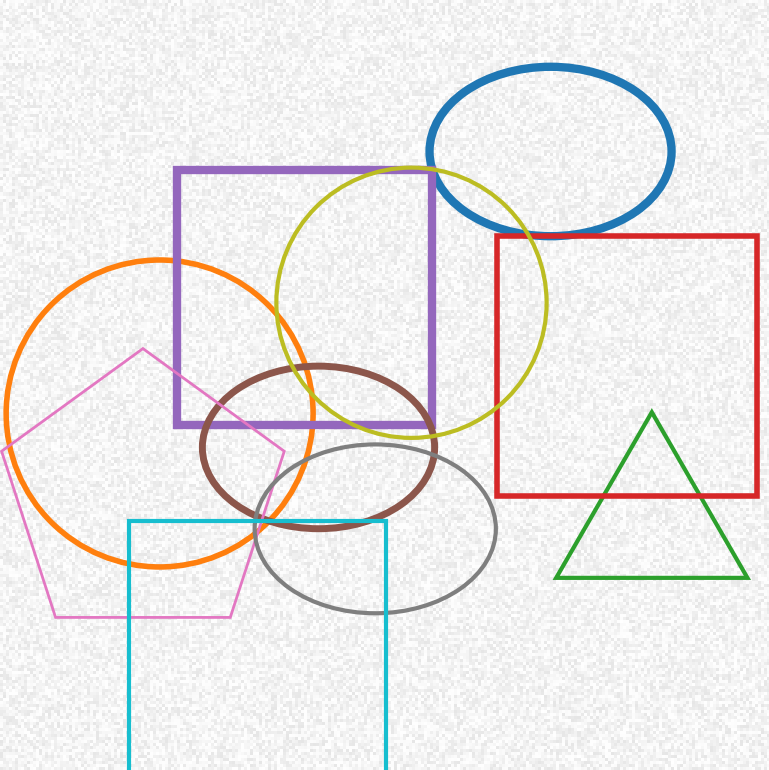[{"shape": "oval", "thickness": 3, "radius": 0.79, "center": [0.715, 0.803]}, {"shape": "circle", "thickness": 2, "radius": 1.0, "center": [0.207, 0.463]}, {"shape": "triangle", "thickness": 1.5, "radius": 0.72, "center": [0.847, 0.321]}, {"shape": "square", "thickness": 2, "radius": 0.84, "center": [0.815, 0.525]}, {"shape": "square", "thickness": 3, "radius": 0.83, "center": [0.395, 0.614]}, {"shape": "oval", "thickness": 2.5, "radius": 0.75, "center": [0.414, 0.419]}, {"shape": "pentagon", "thickness": 1, "radius": 0.96, "center": [0.186, 0.354]}, {"shape": "oval", "thickness": 1.5, "radius": 0.78, "center": [0.487, 0.313]}, {"shape": "circle", "thickness": 1.5, "radius": 0.88, "center": [0.534, 0.607]}, {"shape": "square", "thickness": 1.5, "radius": 0.83, "center": [0.334, 0.157]}]